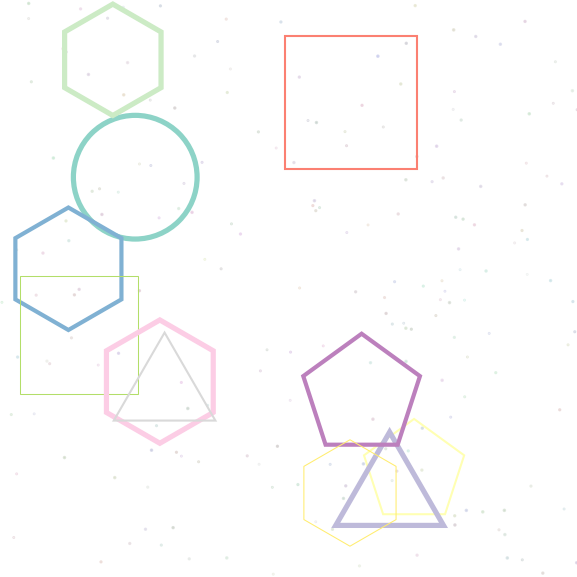[{"shape": "circle", "thickness": 2.5, "radius": 0.54, "center": [0.234, 0.692]}, {"shape": "pentagon", "thickness": 1, "radius": 0.46, "center": [0.717, 0.183]}, {"shape": "triangle", "thickness": 2.5, "radius": 0.54, "center": [0.675, 0.143]}, {"shape": "square", "thickness": 1, "radius": 0.57, "center": [0.608, 0.822]}, {"shape": "hexagon", "thickness": 2, "radius": 0.53, "center": [0.118, 0.534]}, {"shape": "square", "thickness": 0.5, "radius": 0.51, "center": [0.136, 0.419]}, {"shape": "hexagon", "thickness": 2.5, "radius": 0.53, "center": [0.277, 0.338]}, {"shape": "triangle", "thickness": 1, "radius": 0.51, "center": [0.285, 0.322]}, {"shape": "pentagon", "thickness": 2, "radius": 0.53, "center": [0.626, 0.315]}, {"shape": "hexagon", "thickness": 2.5, "radius": 0.48, "center": [0.195, 0.896]}, {"shape": "hexagon", "thickness": 0.5, "radius": 0.46, "center": [0.606, 0.145]}]